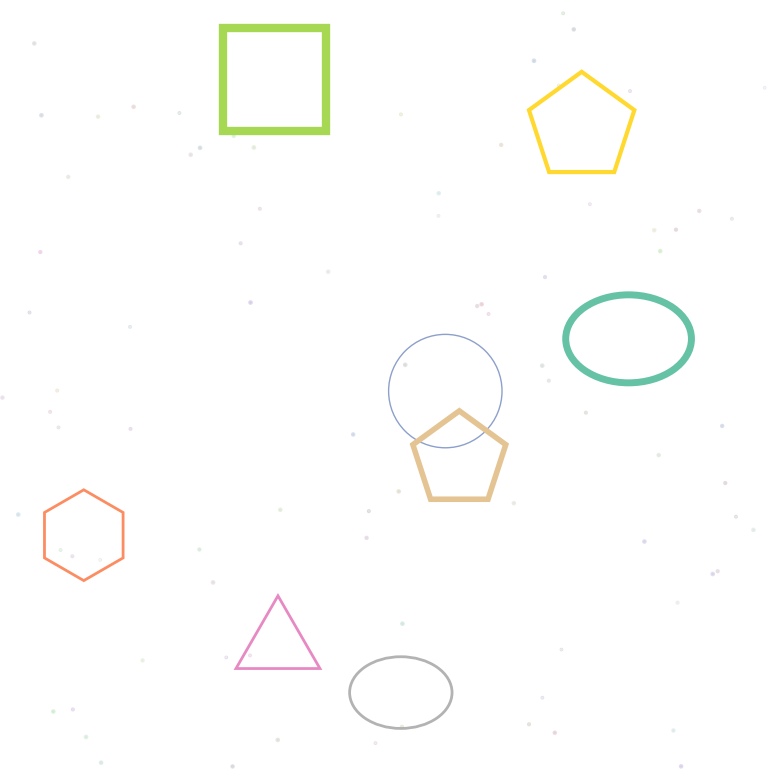[{"shape": "oval", "thickness": 2.5, "radius": 0.41, "center": [0.816, 0.56]}, {"shape": "hexagon", "thickness": 1, "radius": 0.29, "center": [0.109, 0.305]}, {"shape": "circle", "thickness": 0.5, "radius": 0.37, "center": [0.578, 0.492]}, {"shape": "triangle", "thickness": 1, "radius": 0.31, "center": [0.361, 0.163]}, {"shape": "square", "thickness": 3, "radius": 0.33, "center": [0.357, 0.897]}, {"shape": "pentagon", "thickness": 1.5, "radius": 0.36, "center": [0.755, 0.835]}, {"shape": "pentagon", "thickness": 2, "radius": 0.32, "center": [0.597, 0.403]}, {"shape": "oval", "thickness": 1, "radius": 0.33, "center": [0.521, 0.101]}]